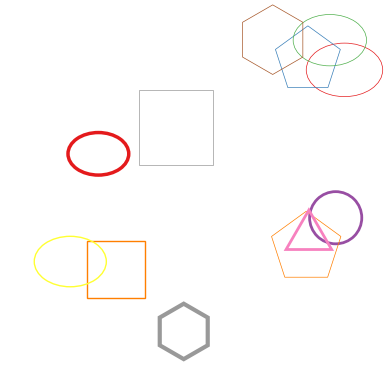[{"shape": "oval", "thickness": 2.5, "radius": 0.39, "center": [0.256, 0.6]}, {"shape": "oval", "thickness": 0.5, "radius": 0.5, "center": [0.895, 0.819]}, {"shape": "pentagon", "thickness": 0.5, "radius": 0.44, "center": [0.8, 0.844]}, {"shape": "oval", "thickness": 0.5, "radius": 0.48, "center": [0.857, 0.896]}, {"shape": "circle", "thickness": 2, "radius": 0.34, "center": [0.872, 0.434]}, {"shape": "square", "thickness": 1, "radius": 0.37, "center": [0.3, 0.3]}, {"shape": "pentagon", "thickness": 0.5, "radius": 0.47, "center": [0.795, 0.357]}, {"shape": "oval", "thickness": 1, "radius": 0.47, "center": [0.183, 0.321]}, {"shape": "hexagon", "thickness": 0.5, "radius": 0.45, "center": [0.708, 0.897]}, {"shape": "triangle", "thickness": 2, "radius": 0.34, "center": [0.802, 0.386]}, {"shape": "square", "thickness": 0.5, "radius": 0.48, "center": [0.457, 0.669]}, {"shape": "hexagon", "thickness": 3, "radius": 0.36, "center": [0.477, 0.139]}]